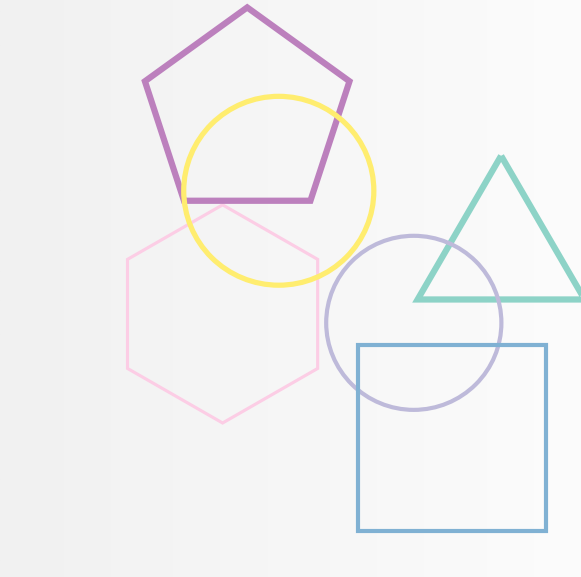[{"shape": "triangle", "thickness": 3, "radius": 0.83, "center": [0.862, 0.563]}, {"shape": "circle", "thickness": 2, "radius": 0.75, "center": [0.712, 0.44]}, {"shape": "square", "thickness": 2, "radius": 0.81, "center": [0.778, 0.241]}, {"shape": "hexagon", "thickness": 1.5, "radius": 0.94, "center": [0.383, 0.456]}, {"shape": "pentagon", "thickness": 3, "radius": 0.93, "center": [0.425, 0.801]}, {"shape": "circle", "thickness": 2.5, "radius": 0.82, "center": [0.48, 0.669]}]